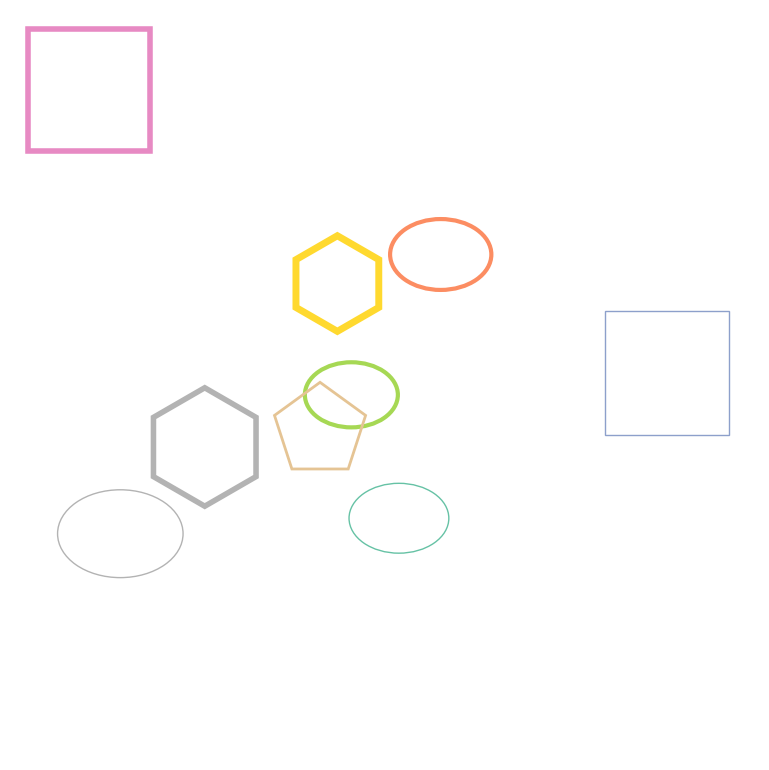[{"shape": "oval", "thickness": 0.5, "radius": 0.32, "center": [0.518, 0.327]}, {"shape": "oval", "thickness": 1.5, "radius": 0.33, "center": [0.572, 0.669]}, {"shape": "square", "thickness": 0.5, "radius": 0.4, "center": [0.866, 0.515]}, {"shape": "square", "thickness": 2, "radius": 0.4, "center": [0.116, 0.884]}, {"shape": "oval", "thickness": 1.5, "radius": 0.3, "center": [0.456, 0.487]}, {"shape": "hexagon", "thickness": 2.5, "radius": 0.31, "center": [0.438, 0.632]}, {"shape": "pentagon", "thickness": 1, "radius": 0.31, "center": [0.416, 0.441]}, {"shape": "oval", "thickness": 0.5, "radius": 0.41, "center": [0.156, 0.307]}, {"shape": "hexagon", "thickness": 2, "radius": 0.38, "center": [0.266, 0.419]}]